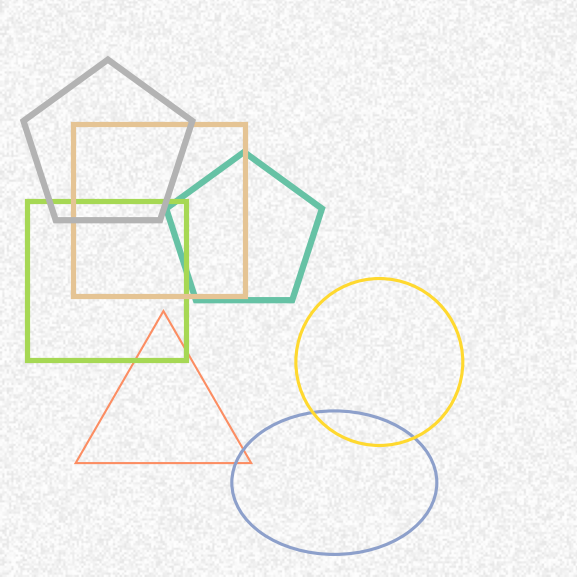[{"shape": "pentagon", "thickness": 3, "radius": 0.71, "center": [0.423, 0.594]}, {"shape": "triangle", "thickness": 1, "radius": 0.88, "center": [0.283, 0.285]}, {"shape": "oval", "thickness": 1.5, "radius": 0.89, "center": [0.579, 0.163]}, {"shape": "square", "thickness": 2.5, "radius": 0.69, "center": [0.184, 0.514]}, {"shape": "circle", "thickness": 1.5, "radius": 0.72, "center": [0.657, 0.372]}, {"shape": "square", "thickness": 2.5, "radius": 0.75, "center": [0.275, 0.635]}, {"shape": "pentagon", "thickness": 3, "radius": 0.77, "center": [0.187, 0.742]}]